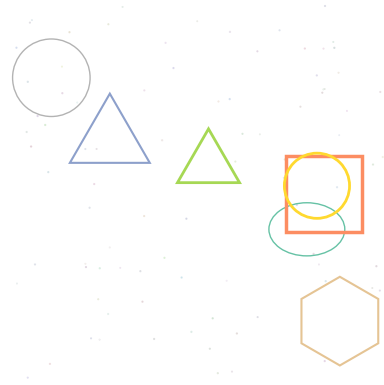[{"shape": "oval", "thickness": 1, "radius": 0.49, "center": [0.797, 0.404]}, {"shape": "square", "thickness": 2.5, "radius": 0.5, "center": [0.841, 0.496]}, {"shape": "triangle", "thickness": 1.5, "radius": 0.6, "center": [0.285, 0.637]}, {"shape": "triangle", "thickness": 2, "radius": 0.47, "center": [0.542, 0.572]}, {"shape": "circle", "thickness": 2, "radius": 0.42, "center": [0.823, 0.518]}, {"shape": "hexagon", "thickness": 1.5, "radius": 0.58, "center": [0.883, 0.166]}, {"shape": "circle", "thickness": 1, "radius": 0.5, "center": [0.133, 0.798]}]